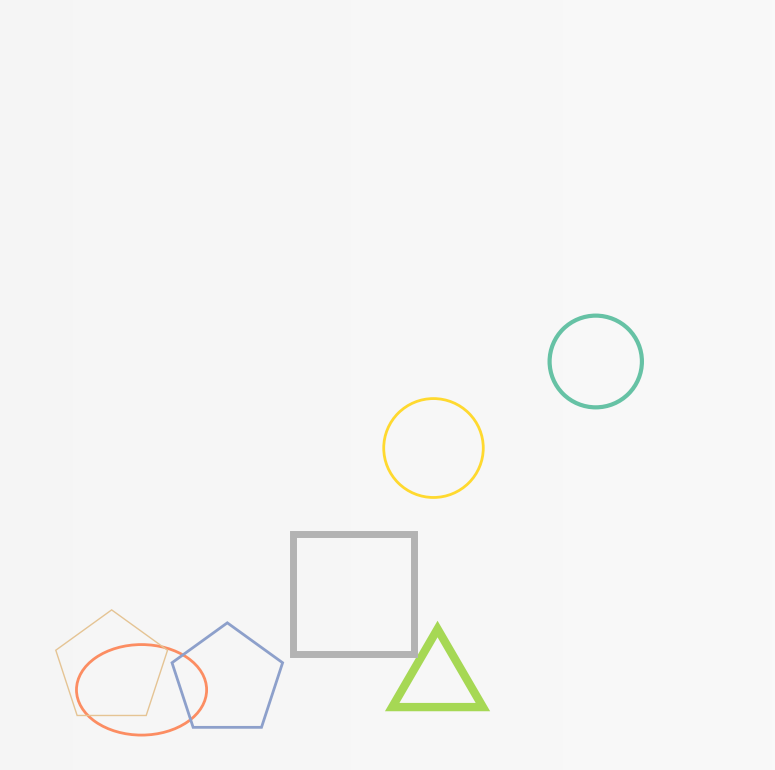[{"shape": "circle", "thickness": 1.5, "radius": 0.3, "center": [0.769, 0.531]}, {"shape": "oval", "thickness": 1, "radius": 0.42, "center": [0.183, 0.104]}, {"shape": "pentagon", "thickness": 1, "radius": 0.38, "center": [0.293, 0.116]}, {"shape": "triangle", "thickness": 3, "radius": 0.34, "center": [0.565, 0.116]}, {"shape": "circle", "thickness": 1, "radius": 0.32, "center": [0.559, 0.418]}, {"shape": "pentagon", "thickness": 0.5, "radius": 0.38, "center": [0.144, 0.132]}, {"shape": "square", "thickness": 2.5, "radius": 0.39, "center": [0.456, 0.229]}]